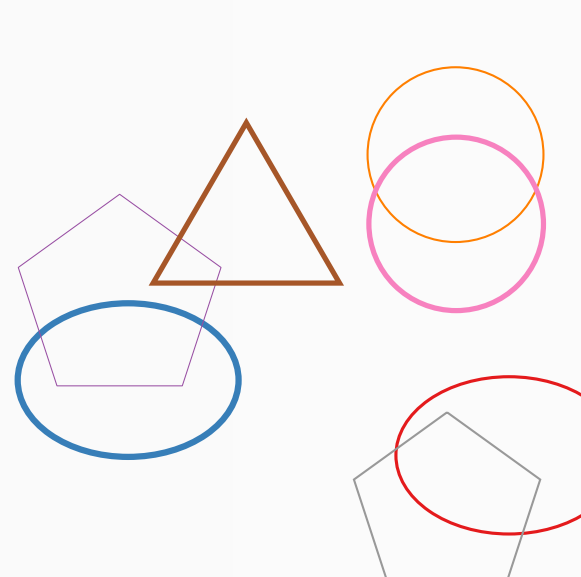[{"shape": "oval", "thickness": 1.5, "radius": 0.97, "center": [0.876, 0.211]}, {"shape": "oval", "thickness": 3, "radius": 0.95, "center": [0.22, 0.341]}, {"shape": "pentagon", "thickness": 0.5, "radius": 0.92, "center": [0.206, 0.479]}, {"shape": "circle", "thickness": 1, "radius": 0.76, "center": [0.784, 0.731]}, {"shape": "triangle", "thickness": 2.5, "radius": 0.93, "center": [0.424, 0.602]}, {"shape": "circle", "thickness": 2.5, "radius": 0.75, "center": [0.785, 0.611]}, {"shape": "pentagon", "thickness": 1, "radius": 0.84, "center": [0.769, 0.117]}]